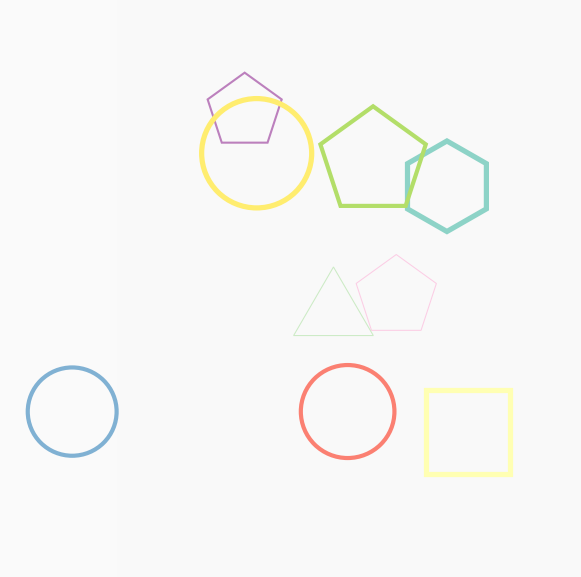[{"shape": "hexagon", "thickness": 2.5, "radius": 0.39, "center": [0.769, 0.677]}, {"shape": "square", "thickness": 2.5, "radius": 0.36, "center": [0.805, 0.252]}, {"shape": "circle", "thickness": 2, "radius": 0.4, "center": [0.598, 0.287]}, {"shape": "circle", "thickness": 2, "radius": 0.38, "center": [0.124, 0.286]}, {"shape": "pentagon", "thickness": 2, "radius": 0.48, "center": [0.642, 0.72]}, {"shape": "pentagon", "thickness": 0.5, "radius": 0.36, "center": [0.682, 0.486]}, {"shape": "pentagon", "thickness": 1, "radius": 0.33, "center": [0.421, 0.806]}, {"shape": "triangle", "thickness": 0.5, "radius": 0.4, "center": [0.574, 0.458]}, {"shape": "circle", "thickness": 2.5, "radius": 0.47, "center": [0.442, 0.734]}]